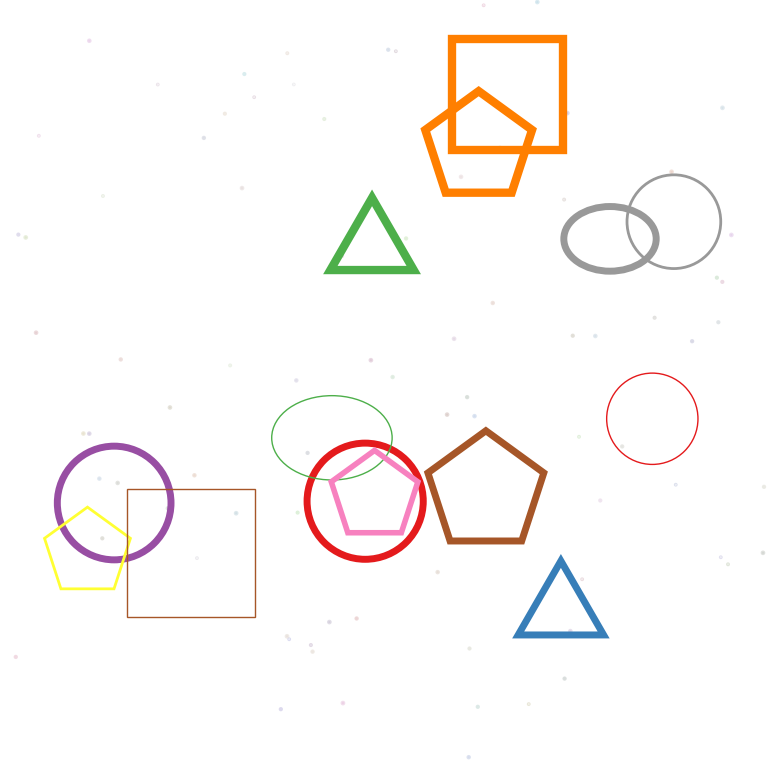[{"shape": "circle", "thickness": 2.5, "radius": 0.38, "center": [0.474, 0.349]}, {"shape": "circle", "thickness": 0.5, "radius": 0.3, "center": [0.847, 0.456]}, {"shape": "triangle", "thickness": 2.5, "radius": 0.32, "center": [0.728, 0.207]}, {"shape": "triangle", "thickness": 3, "radius": 0.31, "center": [0.483, 0.681]}, {"shape": "oval", "thickness": 0.5, "radius": 0.39, "center": [0.431, 0.431]}, {"shape": "circle", "thickness": 2.5, "radius": 0.37, "center": [0.148, 0.347]}, {"shape": "square", "thickness": 3, "radius": 0.36, "center": [0.659, 0.878]}, {"shape": "pentagon", "thickness": 3, "radius": 0.36, "center": [0.622, 0.809]}, {"shape": "pentagon", "thickness": 1, "radius": 0.29, "center": [0.114, 0.283]}, {"shape": "pentagon", "thickness": 2.5, "radius": 0.4, "center": [0.631, 0.361]}, {"shape": "square", "thickness": 0.5, "radius": 0.42, "center": [0.248, 0.282]}, {"shape": "pentagon", "thickness": 2, "radius": 0.3, "center": [0.486, 0.356]}, {"shape": "circle", "thickness": 1, "radius": 0.3, "center": [0.875, 0.712]}, {"shape": "oval", "thickness": 2.5, "radius": 0.3, "center": [0.792, 0.69]}]